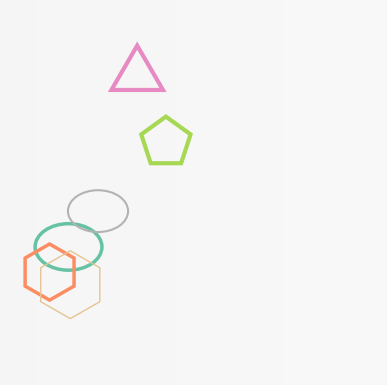[{"shape": "oval", "thickness": 2.5, "radius": 0.43, "center": [0.177, 0.359]}, {"shape": "hexagon", "thickness": 2.5, "radius": 0.36, "center": [0.128, 0.293]}, {"shape": "triangle", "thickness": 3, "radius": 0.38, "center": [0.354, 0.805]}, {"shape": "pentagon", "thickness": 3, "radius": 0.33, "center": [0.428, 0.63]}, {"shape": "hexagon", "thickness": 1, "radius": 0.44, "center": [0.181, 0.26]}, {"shape": "oval", "thickness": 1.5, "radius": 0.39, "center": [0.253, 0.452]}]